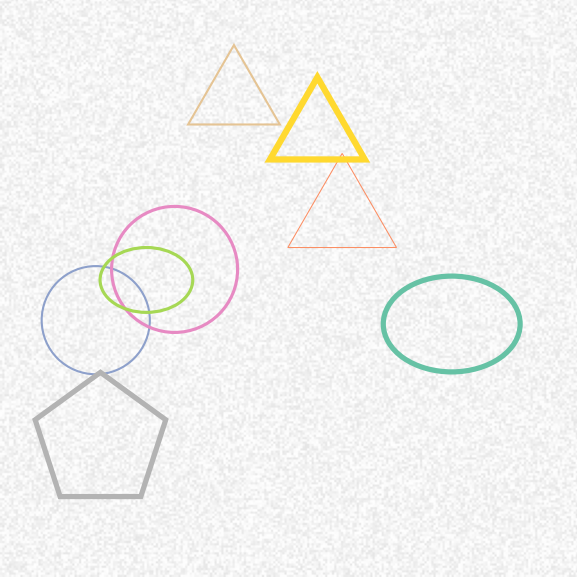[{"shape": "oval", "thickness": 2.5, "radius": 0.59, "center": [0.782, 0.438]}, {"shape": "triangle", "thickness": 0.5, "radius": 0.54, "center": [0.592, 0.625]}, {"shape": "circle", "thickness": 1, "radius": 0.47, "center": [0.166, 0.445]}, {"shape": "circle", "thickness": 1.5, "radius": 0.55, "center": [0.302, 0.533]}, {"shape": "oval", "thickness": 1.5, "radius": 0.4, "center": [0.254, 0.514]}, {"shape": "triangle", "thickness": 3, "radius": 0.47, "center": [0.55, 0.77]}, {"shape": "triangle", "thickness": 1, "radius": 0.46, "center": [0.405, 0.829]}, {"shape": "pentagon", "thickness": 2.5, "radius": 0.59, "center": [0.174, 0.235]}]